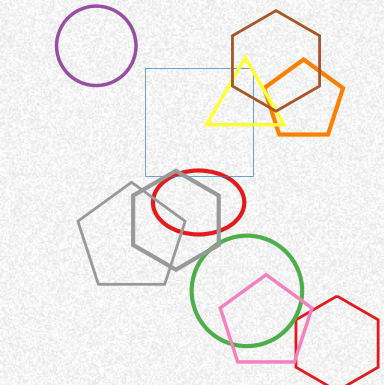[{"shape": "hexagon", "thickness": 2, "radius": 0.62, "center": [0.875, 0.108]}, {"shape": "oval", "thickness": 3, "radius": 0.59, "center": [0.516, 0.474]}, {"shape": "square", "thickness": 0.5, "radius": 0.7, "center": [0.517, 0.683]}, {"shape": "circle", "thickness": 3, "radius": 0.72, "center": [0.641, 0.244]}, {"shape": "circle", "thickness": 2.5, "radius": 0.52, "center": [0.25, 0.881]}, {"shape": "pentagon", "thickness": 3, "radius": 0.54, "center": [0.789, 0.738]}, {"shape": "triangle", "thickness": 2.5, "radius": 0.58, "center": [0.637, 0.734]}, {"shape": "hexagon", "thickness": 2, "radius": 0.65, "center": [0.717, 0.842]}, {"shape": "pentagon", "thickness": 2.5, "radius": 0.63, "center": [0.691, 0.161]}, {"shape": "pentagon", "thickness": 2, "radius": 0.73, "center": [0.342, 0.38]}, {"shape": "hexagon", "thickness": 3, "radius": 0.64, "center": [0.457, 0.428]}]